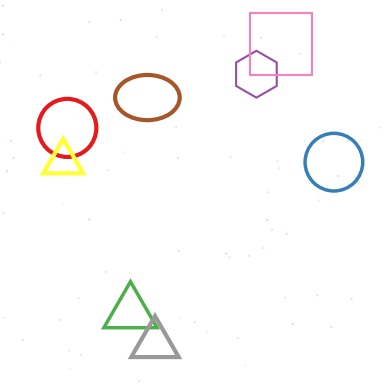[{"shape": "circle", "thickness": 3, "radius": 0.38, "center": [0.175, 0.668]}, {"shape": "circle", "thickness": 2.5, "radius": 0.37, "center": [0.867, 0.579]}, {"shape": "triangle", "thickness": 2.5, "radius": 0.4, "center": [0.339, 0.189]}, {"shape": "hexagon", "thickness": 1.5, "radius": 0.3, "center": [0.666, 0.807]}, {"shape": "triangle", "thickness": 3, "radius": 0.3, "center": [0.164, 0.58]}, {"shape": "oval", "thickness": 3, "radius": 0.42, "center": [0.383, 0.747]}, {"shape": "square", "thickness": 1.5, "radius": 0.41, "center": [0.73, 0.886]}, {"shape": "triangle", "thickness": 3, "radius": 0.36, "center": [0.403, 0.108]}]